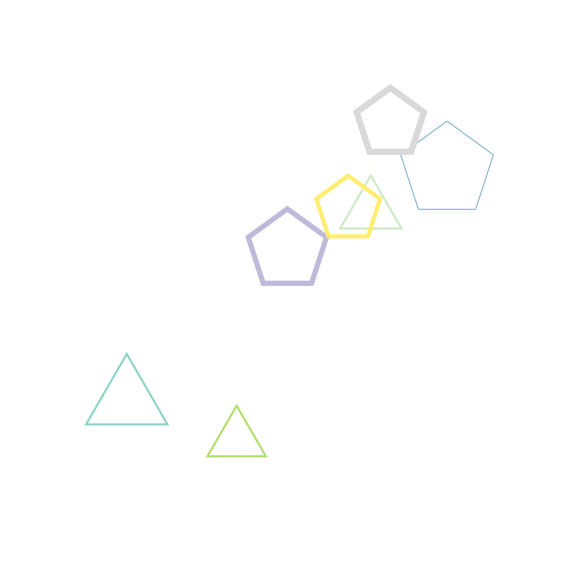[{"shape": "triangle", "thickness": 1, "radius": 0.41, "center": [0.219, 0.305]}, {"shape": "pentagon", "thickness": 2.5, "radius": 0.36, "center": [0.498, 0.566]}, {"shape": "pentagon", "thickness": 0.5, "radius": 0.42, "center": [0.774, 0.705]}, {"shape": "triangle", "thickness": 1, "radius": 0.29, "center": [0.41, 0.238]}, {"shape": "pentagon", "thickness": 3, "radius": 0.31, "center": [0.676, 0.786]}, {"shape": "triangle", "thickness": 1, "radius": 0.31, "center": [0.642, 0.634]}, {"shape": "pentagon", "thickness": 2, "radius": 0.29, "center": [0.603, 0.637]}]